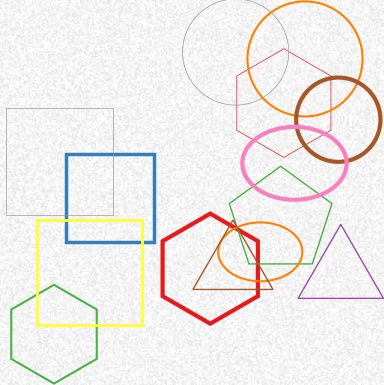[{"shape": "hexagon", "thickness": 3, "radius": 0.71, "center": [0.546, 0.302]}, {"shape": "hexagon", "thickness": 0.5, "radius": 0.71, "center": [0.737, 0.732]}, {"shape": "square", "thickness": 2.5, "radius": 0.57, "center": [0.286, 0.486]}, {"shape": "hexagon", "thickness": 1.5, "radius": 0.64, "center": [0.14, 0.132]}, {"shape": "pentagon", "thickness": 1, "radius": 0.7, "center": [0.729, 0.428]}, {"shape": "triangle", "thickness": 1, "radius": 0.64, "center": [0.885, 0.289]}, {"shape": "circle", "thickness": 1.5, "radius": 0.75, "center": [0.792, 0.847]}, {"shape": "oval", "thickness": 1.5, "radius": 0.55, "center": [0.676, 0.346]}, {"shape": "square", "thickness": 2, "radius": 0.68, "center": [0.232, 0.292]}, {"shape": "triangle", "thickness": 1, "radius": 0.6, "center": [0.605, 0.308]}, {"shape": "circle", "thickness": 3, "radius": 0.55, "center": [0.879, 0.689]}, {"shape": "oval", "thickness": 3, "radius": 0.68, "center": [0.765, 0.576]}, {"shape": "square", "thickness": 0.5, "radius": 0.69, "center": [0.154, 0.581]}, {"shape": "circle", "thickness": 0.5, "radius": 0.69, "center": [0.612, 0.865]}]